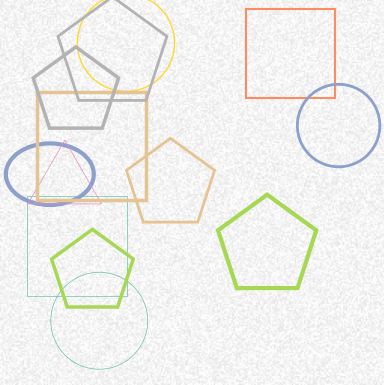[{"shape": "circle", "thickness": 0.5, "radius": 0.63, "center": [0.258, 0.167]}, {"shape": "square", "thickness": 0.5, "radius": 0.65, "center": [0.201, 0.361]}, {"shape": "square", "thickness": 1.5, "radius": 0.58, "center": [0.754, 0.86]}, {"shape": "oval", "thickness": 3, "radius": 0.57, "center": [0.129, 0.548]}, {"shape": "circle", "thickness": 2, "radius": 0.54, "center": [0.879, 0.674]}, {"shape": "triangle", "thickness": 0.5, "radius": 0.55, "center": [0.168, 0.525]}, {"shape": "pentagon", "thickness": 3, "radius": 0.67, "center": [0.694, 0.36]}, {"shape": "pentagon", "thickness": 2.5, "radius": 0.56, "center": [0.24, 0.293]}, {"shape": "circle", "thickness": 1, "radius": 0.63, "center": [0.327, 0.889]}, {"shape": "pentagon", "thickness": 2, "radius": 0.6, "center": [0.443, 0.52]}, {"shape": "square", "thickness": 2.5, "radius": 0.7, "center": [0.238, 0.622]}, {"shape": "pentagon", "thickness": 2.5, "radius": 0.58, "center": [0.197, 0.761]}, {"shape": "pentagon", "thickness": 2, "radius": 0.74, "center": [0.292, 0.86]}]